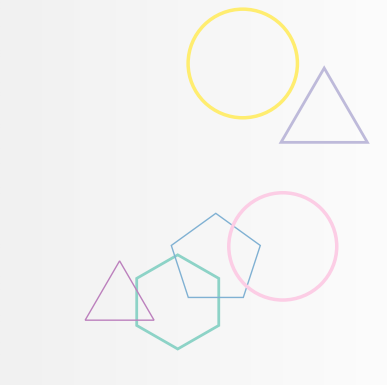[{"shape": "hexagon", "thickness": 2, "radius": 0.61, "center": [0.459, 0.216]}, {"shape": "triangle", "thickness": 2, "radius": 0.64, "center": [0.837, 0.695]}, {"shape": "pentagon", "thickness": 1, "radius": 0.6, "center": [0.557, 0.325]}, {"shape": "circle", "thickness": 2.5, "radius": 0.7, "center": [0.73, 0.36]}, {"shape": "triangle", "thickness": 1, "radius": 0.51, "center": [0.309, 0.22]}, {"shape": "circle", "thickness": 2.5, "radius": 0.71, "center": [0.626, 0.835]}]